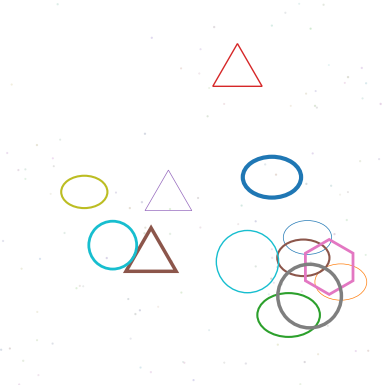[{"shape": "oval", "thickness": 3, "radius": 0.38, "center": [0.706, 0.54]}, {"shape": "oval", "thickness": 0.5, "radius": 0.31, "center": [0.799, 0.383]}, {"shape": "oval", "thickness": 0.5, "radius": 0.34, "center": [0.885, 0.267]}, {"shape": "oval", "thickness": 1.5, "radius": 0.41, "center": [0.75, 0.182]}, {"shape": "triangle", "thickness": 1, "radius": 0.37, "center": [0.617, 0.813]}, {"shape": "triangle", "thickness": 0.5, "radius": 0.35, "center": [0.437, 0.488]}, {"shape": "oval", "thickness": 1.5, "radius": 0.34, "center": [0.788, 0.33]}, {"shape": "triangle", "thickness": 2.5, "radius": 0.38, "center": [0.392, 0.333]}, {"shape": "hexagon", "thickness": 2, "radius": 0.36, "center": [0.855, 0.307]}, {"shape": "circle", "thickness": 2.5, "radius": 0.41, "center": [0.804, 0.231]}, {"shape": "oval", "thickness": 1.5, "radius": 0.3, "center": [0.219, 0.502]}, {"shape": "circle", "thickness": 1, "radius": 0.4, "center": [0.643, 0.32]}, {"shape": "circle", "thickness": 2, "radius": 0.31, "center": [0.293, 0.363]}]